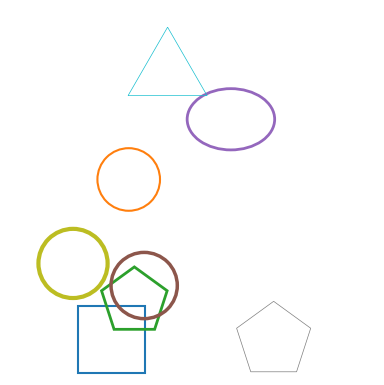[{"shape": "square", "thickness": 1.5, "radius": 0.44, "center": [0.289, 0.119]}, {"shape": "circle", "thickness": 1.5, "radius": 0.41, "center": [0.334, 0.534]}, {"shape": "pentagon", "thickness": 2, "radius": 0.45, "center": [0.349, 0.217]}, {"shape": "oval", "thickness": 2, "radius": 0.57, "center": [0.6, 0.69]}, {"shape": "circle", "thickness": 2.5, "radius": 0.43, "center": [0.374, 0.258]}, {"shape": "pentagon", "thickness": 0.5, "radius": 0.51, "center": [0.711, 0.116]}, {"shape": "circle", "thickness": 3, "radius": 0.45, "center": [0.19, 0.316]}, {"shape": "triangle", "thickness": 0.5, "radius": 0.59, "center": [0.435, 0.811]}]